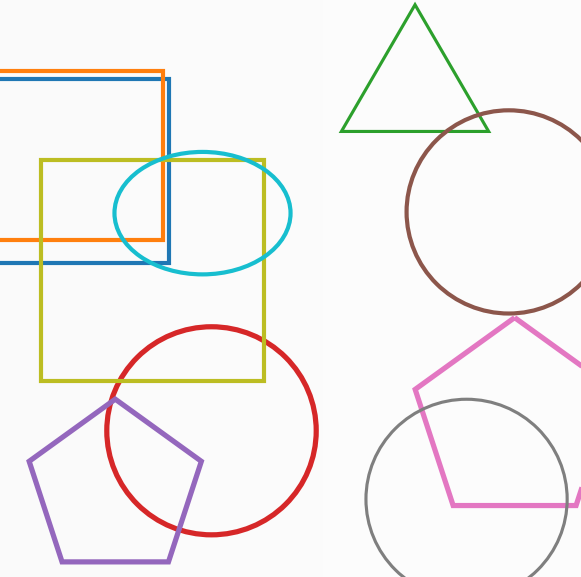[{"shape": "square", "thickness": 2, "radius": 0.8, "center": [0.131, 0.702]}, {"shape": "square", "thickness": 2, "radius": 0.73, "center": [0.134, 0.73]}, {"shape": "triangle", "thickness": 1.5, "radius": 0.73, "center": [0.714, 0.845]}, {"shape": "circle", "thickness": 2.5, "radius": 0.9, "center": [0.364, 0.253]}, {"shape": "pentagon", "thickness": 2.5, "radius": 0.78, "center": [0.198, 0.152]}, {"shape": "circle", "thickness": 2, "radius": 0.88, "center": [0.875, 0.632]}, {"shape": "pentagon", "thickness": 2.5, "radius": 0.9, "center": [0.885, 0.269]}, {"shape": "circle", "thickness": 1.5, "radius": 0.87, "center": [0.803, 0.135]}, {"shape": "square", "thickness": 2, "radius": 0.96, "center": [0.263, 0.531]}, {"shape": "oval", "thickness": 2, "radius": 0.76, "center": [0.348, 0.63]}]